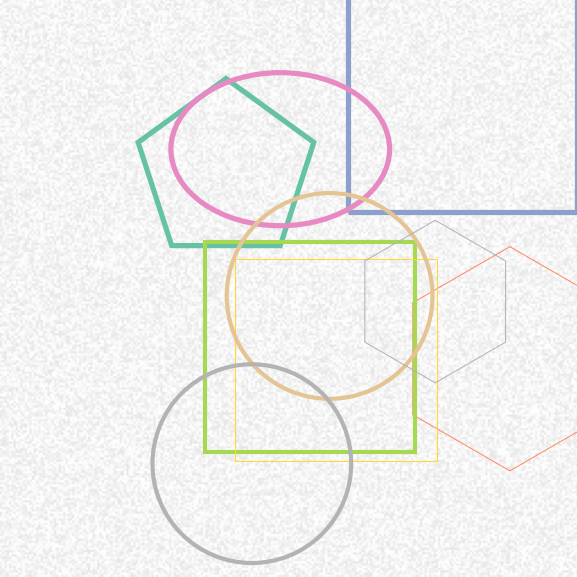[{"shape": "pentagon", "thickness": 2.5, "radius": 0.8, "center": [0.391, 0.703]}, {"shape": "hexagon", "thickness": 0.5, "radius": 0.97, "center": [0.883, 0.378]}, {"shape": "square", "thickness": 2.5, "radius": 0.99, "center": [0.801, 0.83]}, {"shape": "oval", "thickness": 2.5, "radius": 0.95, "center": [0.485, 0.741]}, {"shape": "square", "thickness": 2, "radius": 0.91, "center": [0.537, 0.399]}, {"shape": "square", "thickness": 0.5, "radius": 0.87, "center": [0.583, 0.375]}, {"shape": "circle", "thickness": 2, "radius": 0.89, "center": [0.571, 0.487]}, {"shape": "hexagon", "thickness": 0.5, "radius": 0.7, "center": [0.754, 0.477]}, {"shape": "circle", "thickness": 2, "radius": 0.86, "center": [0.436, 0.196]}]